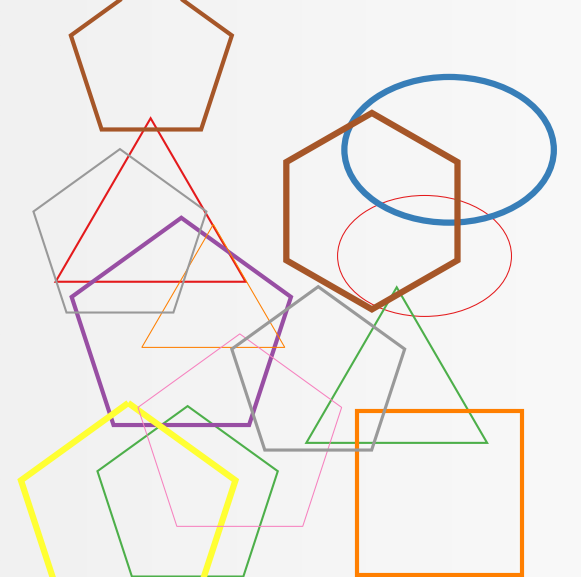[{"shape": "triangle", "thickness": 1, "radius": 0.94, "center": [0.259, 0.606]}, {"shape": "oval", "thickness": 0.5, "radius": 0.75, "center": [0.73, 0.556]}, {"shape": "oval", "thickness": 3, "radius": 0.9, "center": [0.773, 0.74]}, {"shape": "triangle", "thickness": 1, "radius": 0.9, "center": [0.683, 0.322]}, {"shape": "pentagon", "thickness": 1, "radius": 0.82, "center": [0.323, 0.133]}, {"shape": "pentagon", "thickness": 2, "radius": 0.99, "center": [0.312, 0.424]}, {"shape": "triangle", "thickness": 0.5, "radius": 0.71, "center": [0.367, 0.469]}, {"shape": "square", "thickness": 2, "radius": 0.71, "center": [0.755, 0.145]}, {"shape": "pentagon", "thickness": 3, "radius": 0.97, "center": [0.221, 0.107]}, {"shape": "pentagon", "thickness": 2, "radius": 0.73, "center": [0.26, 0.893]}, {"shape": "hexagon", "thickness": 3, "radius": 0.85, "center": [0.64, 0.633]}, {"shape": "pentagon", "thickness": 0.5, "radius": 0.92, "center": [0.413, 0.237]}, {"shape": "pentagon", "thickness": 1, "radius": 0.78, "center": [0.206, 0.585]}, {"shape": "pentagon", "thickness": 1.5, "radius": 0.78, "center": [0.547, 0.346]}]